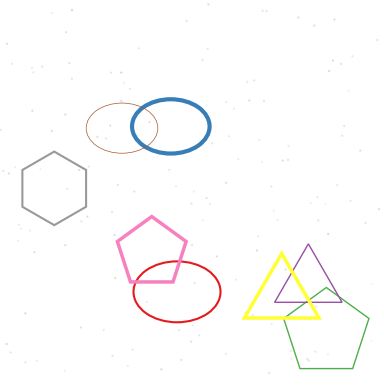[{"shape": "oval", "thickness": 1.5, "radius": 0.57, "center": [0.46, 0.242]}, {"shape": "oval", "thickness": 3, "radius": 0.5, "center": [0.444, 0.672]}, {"shape": "pentagon", "thickness": 1, "radius": 0.58, "center": [0.848, 0.137]}, {"shape": "triangle", "thickness": 1, "radius": 0.51, "center": [0.801, 0.265]}, {"shape": "triangle", "thickness": 2.5, "radius": 0.56, "center": [0.732, 0.23]}, {"shape": "oval", "thickness": 0.5, "radius": 0.47, "center": [0.317, 0.667]}, {"shape": "pentagon", "thickness": 2.5, "radius": 0.47, "center": [0.394, 0.344]}, {"shape": "hexagon", "thickness": 1.5, "radius": 0.48, "center": [0.141, 0.511]}]